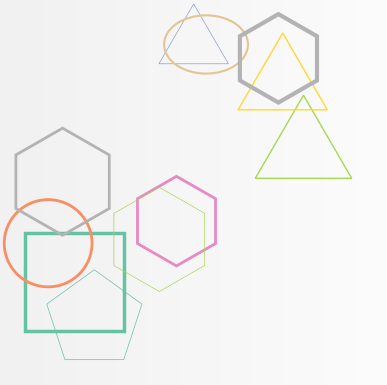[{"shape": "square", "thickness": 2.5, "radius": 0.64, "center": [0.191, 0.268]}, {"shape": "pentagon", "thickness": 0.5, "radius": 0.65, "center": [0.243, 0.17]}, {"shape": "circle", "thickness": 2, "radius": 0.57, "center": [0.124, 0.368]}, {"shape": "triangle", "thickness": 0.5, "radius": 0.52, "center": [0.5, 0.886]}, {"shape": "hexagon", "thickness": 2, "radius": 0.58, "center": [0.455, 0.426]}, {"shape": "hexagon", "thickness": 0.5, "radius": 0.68, "center": [0.411, 0.378]}, {"shape": "triangle", "thickness": 1, "radius": 0.72, "center": [0.783, 0.609]}, {"shape": "triangle", "thickness": 1, "radius": 0.67, "center": [0.73, 0.781]}, {"shape": "oval", "thickness": 1.5, "radius": 0.54, "center": [0.532, 0.884]}, {"shape": "hexagon", "thickness": 2, "radius": 0.7, "center": [0.161, 0.528]}, {"shape": "hexagon", "thickness": 3, "radius": 0.57, "center": [0.719, 0.848]}]